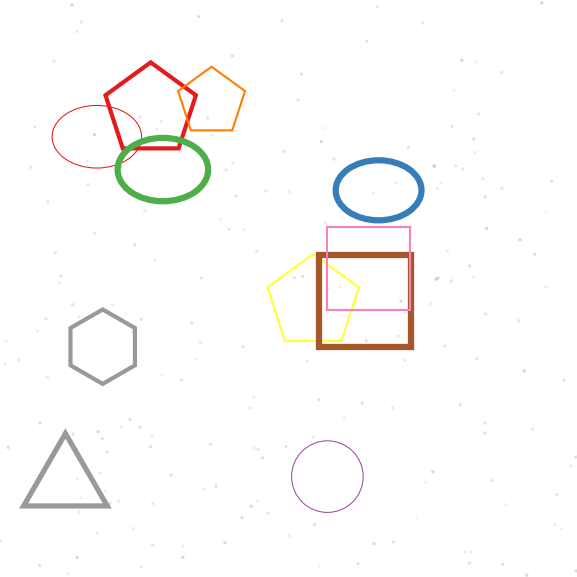[{"shape": "pentagon", "thickness": 2, "radius": 0.41, "center": [0.261, 0.809]}, {"shape": "oval", "thickness": 0.5, "radius": 0.39, "center": [0.168, 0.762]}, {"shape": "oval", "thickness": 3, "radius": 0.37, "center": [0.656, 0.67]}, {"shape": "oval", "thickness": 3, "radius": 0.39, "center": [0.282, 0.706]}, {"shape": "circle", "thickness": 0.5, "radius": 0.31, "center": [0.567, 0.174]}, {"shape": "pentagon", "thickness": 1, "radius": 0.3, "center": [0.366, 0.823]}, {"shape": "pentagon", "thickness": 1, "radius": 0.42, "center": [0.542, 0.476]}, {"shape": "square", "thickness": 3, "radius": 0.4, "center": [0.632, 0.478]}, {"shape": "square", "thickness": 1, "radius": 0.36, "center": [0.638, 0.534]}, {"shape": "triangle", "thickness": 2.5, "radius": 0.42, "center": [0.113, 0.165]}, {"shape": "hexagon", "thickness": 2, "radius": 0.32, "center": [0.178, 0.399]}]